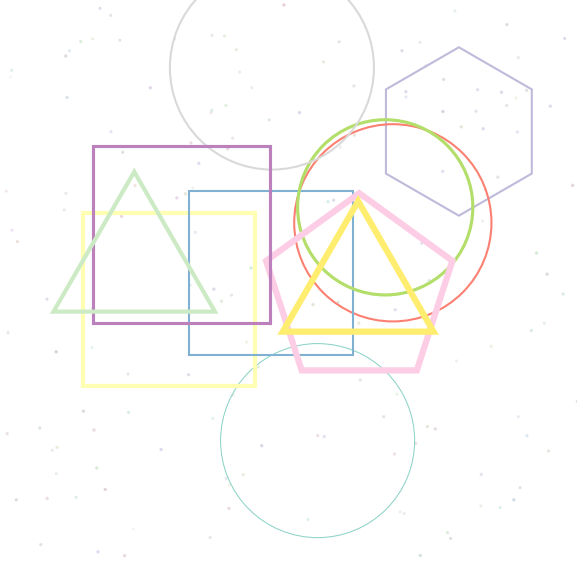[{"shape": "circle", "thickness": 0.5, "radius": 0.84, "center": [0.55, 0.236]}, {"shape": "square", "thickness": 2, "radius": 0.75, "center": [0.293, 0.481]}, {"shape": "hexagon", "thickness": 1, "radius": 0.73, "center": [0.795, 0.771]}, {"shape": "circle", "thickness": 1, "radius": 0.85, "center": [0.68, 0.613]}, {"shape": "square", "thickness": 1, "radius": 0.71, "center": [0.469, 0.526]}, {"shape": "circle", "thickness": 1.5, "radius": 0.76, "center": [0.667, 0.64]}, {"shape": "pentagon", "thickness": 3, "radius": 0.85, "center": [0.622, 0.495]}, {"shape": "circle", "thickness": 1, "radius": 0.88, "center": [0.471, 0.882]}, {"shape": "square", "thickness": 1.5, "radius": 0.77, "center": [0.314, 0.593]}, {"shape": "triangle", "thickness": 2, "radius": 0.81, "center": [0.232, 0.54]}, {"shape": "triangle", "thickness": 3, "radius": 0.75, "center": [0.62, 0.5]}]